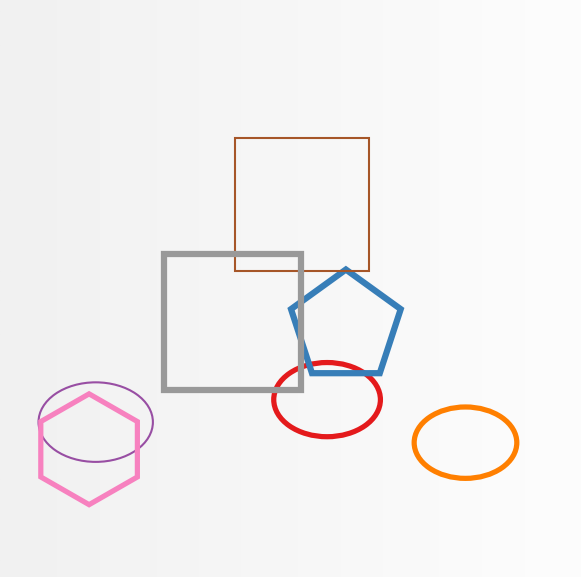[{"shape": "oval", "thickness": 2.5, "radius": 0.46, "center": [0.563, 0.307]}, {"shape": "pentagon", "thickness": 3, "radius": 0.5, "center": [0.595, 0.433]}, {"shape": "oval", "thickness": 1, "radius": 0.49, "center": [0.165, 0.268]}, {"shape": "oval", "thickness": 2.5, "radius": 0.44, "center": [0.801, 0.233]}, {"shape": "square", "thickness": 1, "radius": 0.58, "center": [0.52, 0.645]}, {"shape": "hexagon", "thickness": 2.5, "radius": 0.48, "center": [0.153, 0.221]}, {"shape": "square", "thickness": 3, "radius": 0.59, "center": [0.4, 0.442]}]